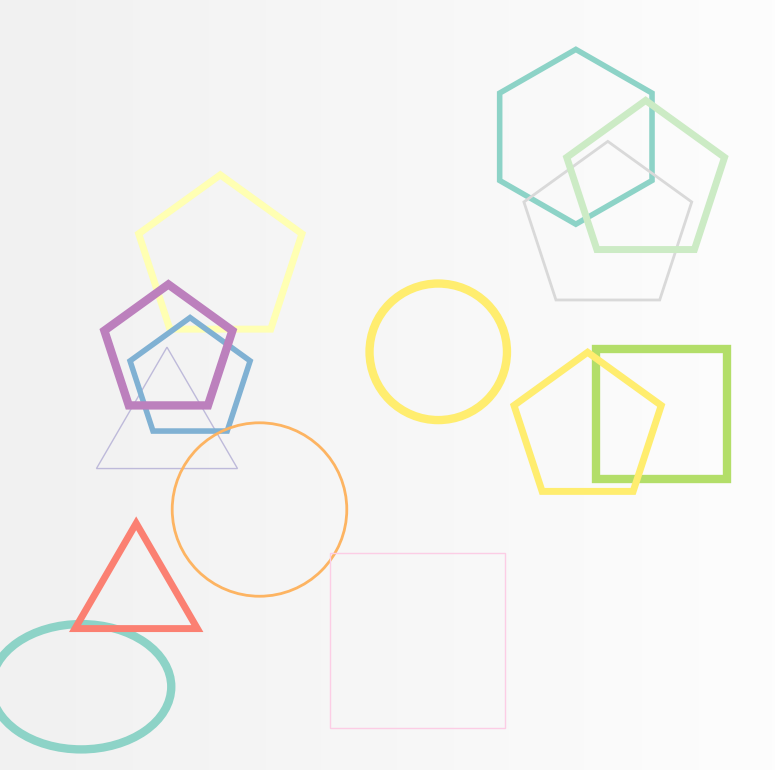[{"shape": "hexagon", "thickness": 2, "radius": 0.57, "center": [0.743, 0.822]}, {"shape": "oval", "thickness": 3, "radius": 0.58, "center": [0.105, 0.108]}, {"shape": "pentagon", "thickness": 2.5, "radius": 0.55, "center": [0.284, 0.662]}, {"shape": "triangle", "thickness": 0.5, "radius": 0.53, "center": [0.215, 0.444]}, {"shape": "triangle", "thickness": 2.5, "radius": 0.46, "center": [0.176, 0.229]}, {"shape": "pentagon", "thickness": 2, "radius": 0.41, "center": [0.245, 0.506]}, {"shape": "circle", "thickness": 1, "radius": 0.56, "center": [0.335, 0.338]}, {"shape": "square", "thickness": 3, "radius": 0.42, "center": [0.853, 0.462]}, {"shape": "square", "thickness": 0.5, "radius": 0.57, "center": [0.539, 0.168]}, {"shape": "pentagon", "thickness": 1, "radius": 0.57, "center": [0.784, 0.703]}, {"shape": "pentagon", "thickness": 3, "radius": 0.43, "center": [0.217, 0.544]}, {"shape": "pentagon", "thickness": 2.5, "radius": 0.54, "center": [0.833, 0.763]}, {"shape": "circle", "thickness": 3, "radius": 0.44, "center": [0.565, 0.543]}, {"shape": "pentagon", "thickness": 2.5, "radius": 0.5, "center": [0.758, 0.443]}]